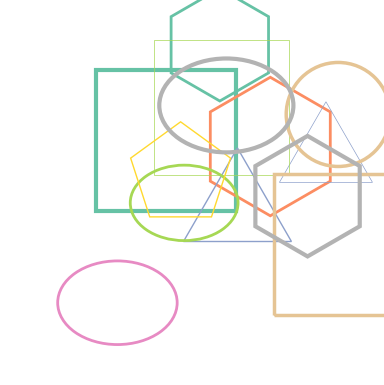[{"shape": "square", "thickness": 3, "radius": 0.91, "center": [0.432, 0.635]}, {"shape": "hexagon", "thickness": 2, "radius": 0.73, "center": [0.571, 0.884]}, {"shape": "hexagon", "thickness": 2, "radius": 0.9, "center": [0.702, 0.619]}, {"shape": "triangle", "thickness": 0.5, "radius": 0.7, "center": [0.847, 0.596]}, {"shape": "triangle", "thickness": 1, "radius": 0.81, "center": [0.617, 0.454]}, {"shape": "oval", "thickness": 2, "radius": 0.78, "center": [0.305, 0.214]}, {"shape": "square", "thickness": 0.5, "radius": 0.88, "center": [0.575, 0.72]}, {"shape": "oval", "thickness": 2, "radius": 0.7, "center": [0.478, 0.473]}, {"shape": "pentagon", "thickness": 1, "radius": 0.68, "center": [0.469, 0.547]}, {"shape": "circle", "thickness": 2.5, "radius": 0.68, "center": [0.878, 0.703]}, {"shape": "square", "thickness": 2.5, "radius": 0.91, "center": [0.896, 0.365]}, {"shape": "hexagon", "thickness": 3, "radius": 0.78, "center": [0.799, 0.49]}, {"shape": "oval", "thickness": 3, "radius": 0.87, "center": [0.588, 0.726]}]